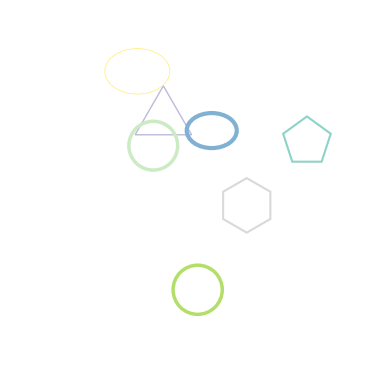[{"shape": "pentagon", "thickness": 1.5, "radius": 0.32, "center": [0.797, 0.633]}, {"shape": "triangle", "thickness": 1, "radius": 0.42, "center": [0.424, 0.692]}, {"shape": "oval", "thickness": 3, "radius": 0.32, "center": [0.55, 0.661]}, {"shape": "circle", "thickness": 2.5, "radius": 0.32, "center": [0.513, 0.247]}, {"shape": "hexagon", "thickness": 1.5, "radius": 0.35, "center": [0.641, 0.467]}, {"shape": "circle", "thickness": 2.5, "radius": 0.32, "center": [0.398, 0.622]}, {"shape": "oval", "thickness": 0.5, "radius": 0.42, "center": [0.357, 0.815]}]